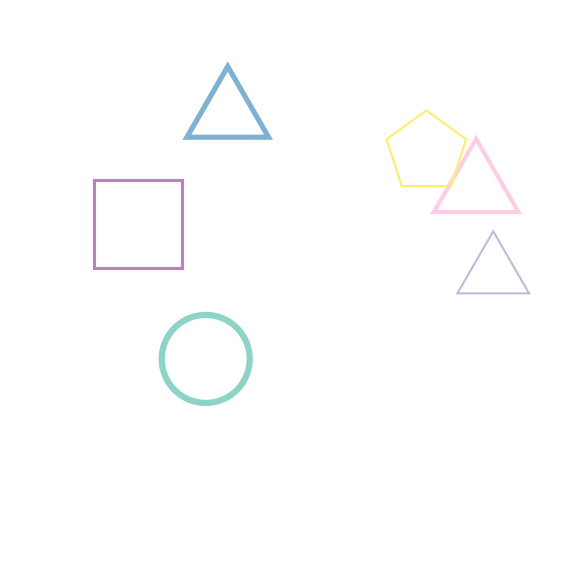[{"shape": "circle", "thickness": 3, "radius": 0.38, "center": [0.356, 0.378]}, {"shape": "triangle", "thickness": 1, "radius": 0.36, "center": [0.854, 0.527]}, {"shape": "triangle", "thickness": 2.5, "radius": 0.41, "center": [0.394, 0.802]}, {"shape": "triangle", "thickness": 2, "radius": 0.42, "center": [0.824, 0.674]}, {"shape": "square", "thickness": 1.5, "radius": 0.38, "center": [0.238, 0.611]}, {"shape": "pentagon", "thickness": 1, "radius": 0.36, "center": [0.738, 0.736]}]